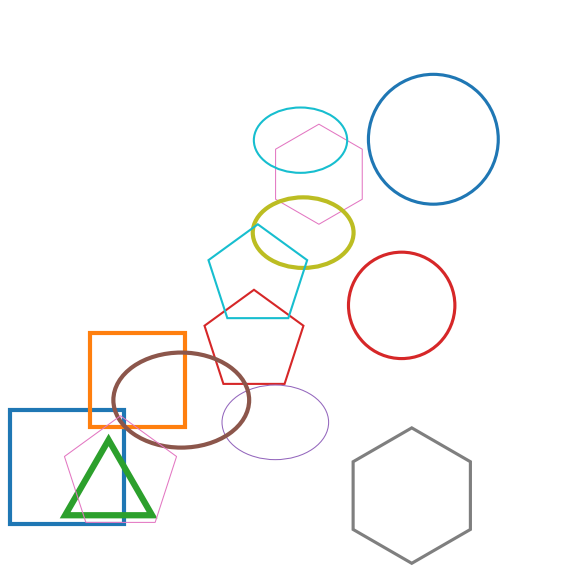[{"shape": "square", "thickness": 2, "radius": 0.49, "center": [0.117, 0.19]}, {"shape": "circle", "thickness": 1.5, "radius": 0.56, "center": [0.75, 0.758]}, {"shape": "square", "thickness": 2, "radius": 0.41, "center": [0.238, 0.341]}, {"shape": "triangle", "thickness": 3, "radius": 0.43, "center": [0.188, 0.15]}, {"shape": "circle", "thickness": 1.5, "radius": 0.46, "center": [0.696, 0.47]}, {"shape": "pentagon", "thickness": 1, "radius": 0.45, "center": [0.44, 0.407]}, {"shape": "oval", "thickness": 0.5, "radius": 0.46, "center": [0.477, 0.268]}, {"shape": "oval", "thickness": 2, "radius": 0.59, "center": [0.314, 0.306]}, {"shape": "pentagon", "thickness": 0.5, "radius": 0.51, "center": [0.209, 0.177]}, {"shape": "hexagon", "thickness": 0.5, "radius": 0.43, "center": [0.552, 0.697]}, {"shape": "hexagon", "thickness": 1.5, "radius": 0.59, "center": [0.713, 0.141]}, {"shape": "oval", "thickness": 2, "radius": 0.44, "center": [0.525, 0.596]}, {"shape": "oval", "thickness": 1, "radius": 0.4, "center": [0.52, 0.756]}, {"shape": "pentagon", "thickness": 1, "radius": 0.45, "center": [0.446, 0.521]}]